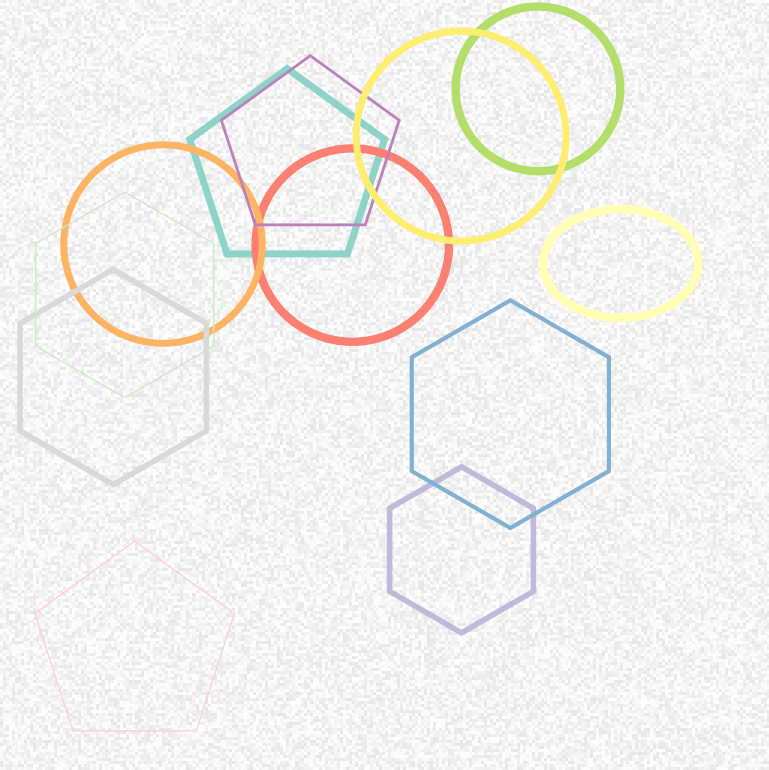[{"shape": "pentagon", "thickness": 2.5, "radius": 0.66, "center": [0.373, 0.778]}, {"shape": "oval", "thickness": 3, "radius": 0.5, "center": [0.806, 0.658]}, {"shape": "hexagon", "thickness": 2, "radius": 0.54, "center": [0.599, 0.286]}, {"shape": "circle", "thickness": 3, "radius": 0.63, "center": [0.458, 0.682]}, {"shape": "hexagon", "thickness": 1.5, "radius": 0.74, "center": [0.663, 0.462]}, {"shape": "circle", "thickness": 2.5, "radius": 0.64, "center": [0.212, 0.683]}, {"shape": "circle", "thickness": 3, "radius": 0.53, "center": [0.699, 0.885]}, {"shape": "pentagon", "thickness": 0.5, "radius": 0.68, "center": [0.175, 0.161]}, {"shape": "hexagon", "thickness": 2, "radius": 0.7, "center": [0.147, 0.51]}, {"shape": "pentagon", "thickness": 1, "radius": 0.61, "center": [0.403, 0.806]}, {"shape": "hexagon", "thickness": 0.5, "radius": 0.67, "center": [0.162, 0.617]}, {"shape": "circle", "thickness": 2.5, "radius": 0.68, "center": [0.599, 0.823]}]